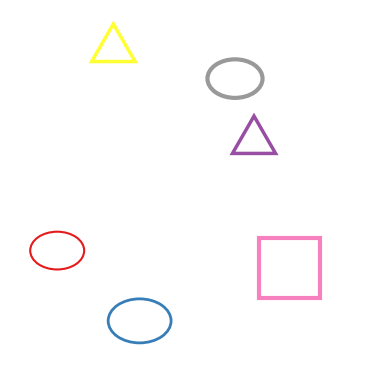[{"shape": "oval", "thickness": 1.5, "radius": 0.35, "center": [0.149, 0.349]}, {"shape": "oval", "thickness": 2, "radius": 0.41, "center": [0.363, 0.167]}, {"shape": "triangle", "thickness": 2.5, "radius": 0.32, "center": [0.66, 0.634]}, {"shape": "triangle", "thickness": 2.5, "radius": 0.33, "center": [0.294, 0.873]}, {"shape": "square", "thickness": 3, "radius": 0.39, "center": [0.752, 0.305]}, {"shape": "oval", "thickness": 3, "radius": 0.36, "center": [0.61, 0.796]}]